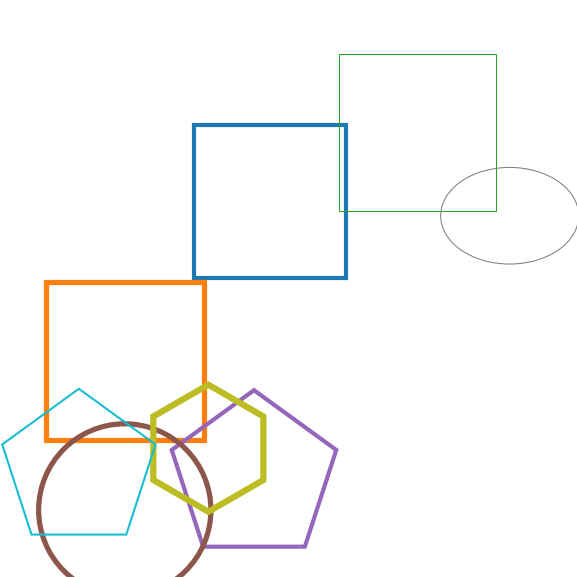[{"shape": "square", "thickness": 2, "radius": 0.66, "center": [0.468, 0.65]}, {"shape": "square", "thickness": 2.5, "radius": 0.68, "center": [0.216, 0.374]}, {"shape": "square", "thickness": 0.5, "radius": 0.68, "center": [0.723, 0.769]}, {"shape": "pentagon", "thickness": 2, "radius": 0.75, "center": [0.44, 0.174]}, {"shape": "circle", "thickness": 2.5, "radius": 0.75, "center": [0.216, 0.116]}, {"shape": "oval", "thickness": 0.5, "radius": 0.6, "center": [0.883, 0.626]}, {"shape": "hexagon", "thickness": 3, "radius": 0.55, "center": [0.361, 0.223]}, {"shape": "pentagon", "thickness": 1, "radius": 0.7, "center": [0.137, 0.186]}]